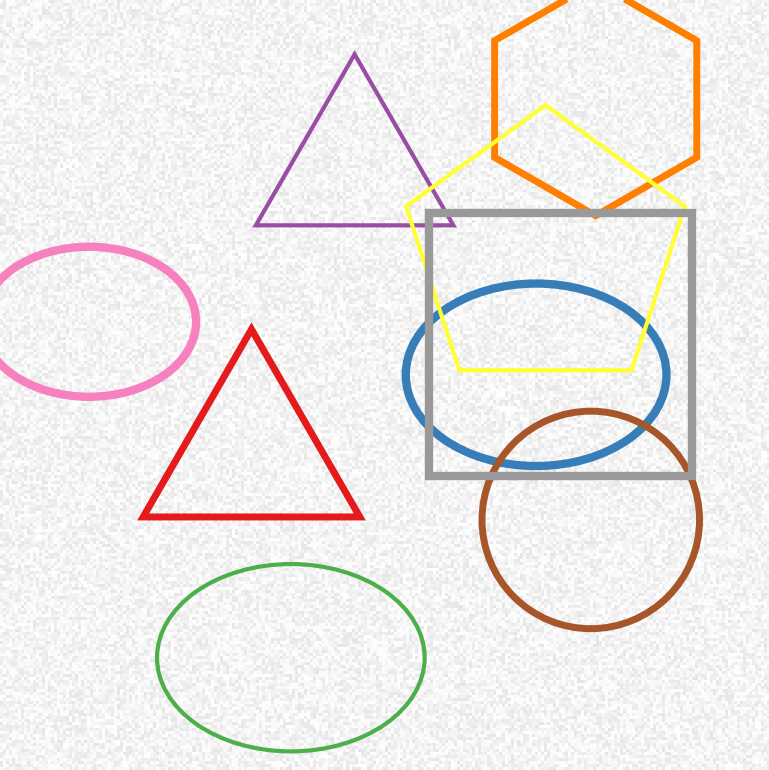[{"shape": "triangle", "thickness": 2.5, "radius": 0.81, "center": [0.327, 0.41]}, {"shape": "oval", "thickness": 3, "radius": 0.85, "center": [0.696, 0.513]}, {"shape": "oval", "thickness": 1.5, "radius": 0.87, "center": [0.378, 0.146]}, {"shape": "triangle", "thickness": 1.5, "radius": 0.74, "center": [0.461, 0.781]}, {"shape": "hexagon", "thickness": 2.5, "radius": 0.76, "center": [0.774, 0.871]}, {"shape": "pentagon", "thickness": 1.5, "radius": 0.95, "center": [0.708, 0.673]}, {"shape": "circle", "thickness": 2.5, "radius": 0.71, "center": [0.767, 0.325]}, {"shape": "oval", "thickness": 3, "radius": 0.7, "center": [0.115, 0.582]}, {"shape": "square", "thickness": 3, "radius": 0.85, "center": [0.728, 0.552]}]